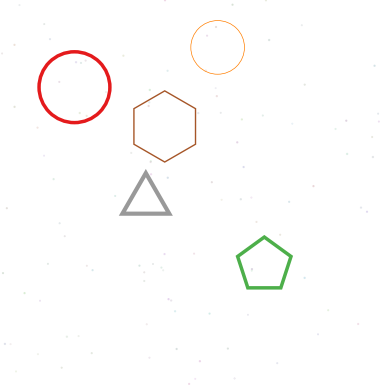[{"shape": "circle", "thickness": 2.5, "radius": 0.46, "center": [0.193, 0.773]}, {"shape": "pentagon", "thickness": 2.5, "radius": 0.36, "center": [0.687, 0.311]}, {"shape": "circle", "thickness": 0.5, "radius": 0.35, "center": [0.565, 0.877]}, {"shape": "hexagon", "thickness": 1, "radius": 0.46, "center": [0.428, 0.672]}, {"shape": "triangle", "thickness": 3, "radius": 0.35, "center": [0.379, 0.48]}]